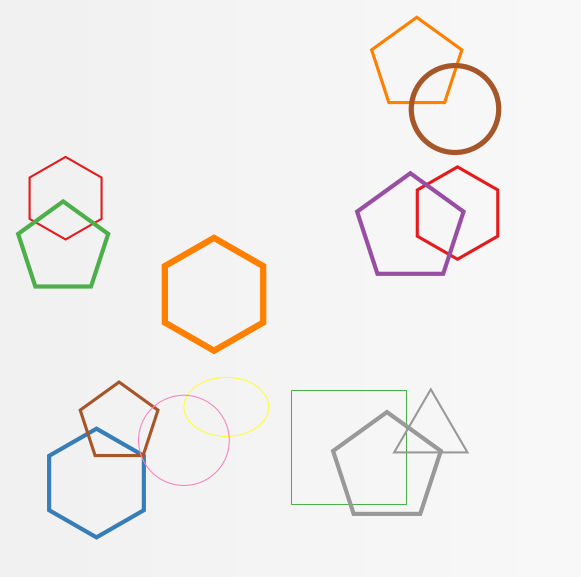[{"shape": "hexagon", "thickness": 1, "radius": 0.36, "center": [0.113, 0.656]}, {"shape": "hexagon", "thickness": 1.5, "radius": 0.4, "center": [0.787, 0.63]}, {"shape": "hexagon", "thickness": 2, "radius": 0.47, "center": [0.166, 0.163]}, {"shape": "pentagon", "thickness": 2, "radius": 0.41, "center": [0.109, 0.569]}, {"shape": "square", "thickness": 0.5, "radius": 0.49, "center": [0.599, 0.225]}, {"shape": "pentagon", "thickness": 2, "radius": 0.48, "center": [0.706, 0.603]}, {"shape": "pentagon", "thickness": 1.5, "radius": 0.41, "center": [0.717, 0.888]}, {"shape": "hexagon", "thickness": 3, "radius": 0.49, "center": [0.368, 0.49]}, {"shape": "oval", "thickness": 0.5, "radius": 0.37, "center": [0.389, 0.295]}, {"shape": "pentagon", "thickness": 1.5, "radius": 0.35, "center": [0.205, 0.267]}, {"shape": "circle", "thickness": 2.5, "radius": 0.38, "center": [0.783, 0.81]}, {"shape": "circle", "thickness": 0.5, "radius": 0.39, "center": [0.316, 0.237]}, {"shape": "triangle", "thickness": 1, "radius": 0.36, "center": [0.741, 0.252]}, {"shape": "pentagon", "thickness": 2, "radius": 0.49, "center": [0.666, 0.188]}]